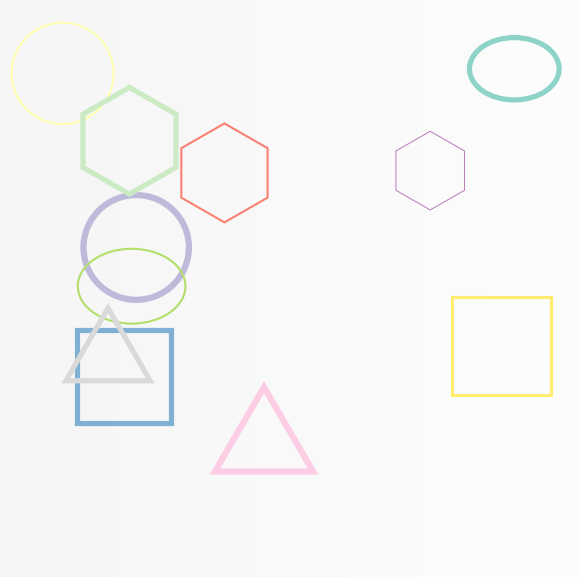[{"shape": "oval", "thickness": 2.5, "radius": 0.39, "center": [0.885, 0.88]}, {"shape": "circle", "thickness": 1, "radius": 0.44, "center": [0.108, 0.872]}, {"shape": "circle", "thickness": 3, "radius": 0.45, "center": [0.234, 0.571]}, {"shape": "hexagon", "thickness": 1, "radius": 0.43, "center": [0.386, 0.7]}, {"shape": "square", "thickness": 2.5, "radius": 0.4, "center": [0.213, 0.348]}, {"shape": "oval", "thickness": 1, "radius": 0.46, "center": [0.226, 0.504]}, {"shape": "triangle", "thickness": 3, "radius": 0.49, "center": [0.454, 0.231]}, {"shape": "triangle", "thickness": 2.5, "radius": 0.42, "center": [0.186, 0.382]}, {"shape": "hexagon", "thickness": 0.5, "radius": 0.34, "center": [0.74, 0.704]}, {"shape": "hexagon", "thickness": 2.5, "radius": 0.46, "center": [0.223, 0.755]}, {"shape": "square", "thickness": 1.5, "radius": 0.42, "center": [0.863, 0.4]}]